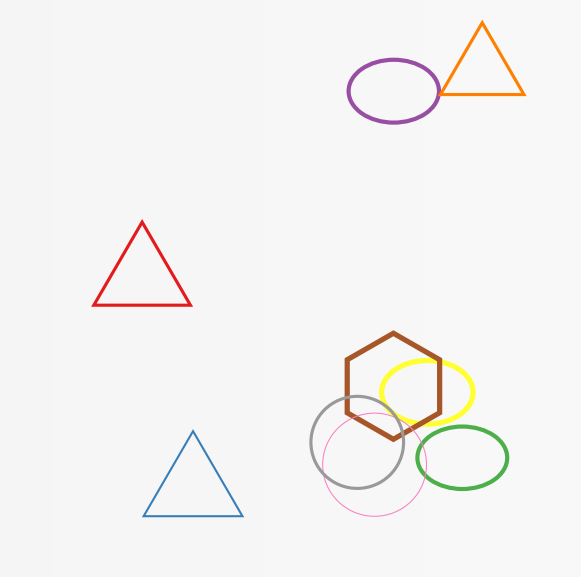[{"shape": "triangle", "thickness": 1.5, "radius": 0.48, "center": [0.245, 0.519]}, {"shape": "triangle", "thickness": 1, "radius": 0.49, "center": [0.332, 0.154]}, {"shape": "oval", "thickness": 2, "radius": 0.39, "center": [0.795, 0.206]}, {"shape": "oval", "thickness": 2, "radius": 0.39, "center": [0.677, 0.841]}, {"shape": "triangle", "thickness": 1.5, "radius": 0.41, "center": [0.83, 0.877]}, {"shape": "oval", "thickness": 2.5, "radius": 0.39, "center": [0.735, 0.32]}, {"shape": "hexagon", "thickness": 2.5, "radius": 0.46, "center": [0.677, 0.33]}, {"shape": "circle", "thickness": 0.5, "radius": 0.45, "center": [0.644, 0.194]}, {"shape": "circle", "thickness": 1.5, "radius": 0.4, "center": [0.615, 0.233]}]